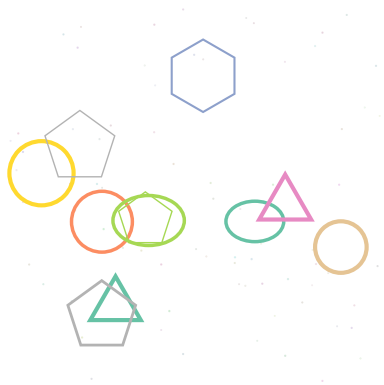[{"shape": "triangle", "thickness": 3, "radius": 0.38, "center": [0.3, 0.206]}, {"shape": "oval", "thickness": 2.5, "radius": 0.38, "center": [0.662, 0.425]}, {"shape": "circle", "thickness": 2.5, "radius": 0.4, "center": [0.265, 0.424]}, {"shape": "hexagon", "thickness": 1.5, "radius": 0.47, "center": [0.528, 0.803]}, {"shape": "triangle", "thickness": 3, "radius": 0.39, "center": [0.741, 0.469]}, {"shape": "oval", "thickness": 2.5, "radius": 0.46, "center": [0.386, 0.427]}, {"shape": "pentagon", "thickness": 1, "radius": 0.36, "center": [0.378, 0.429]}, {"shape": "circle", "thickness": 3, "radius": 0.42, "center": [0.108, 0.55]}, {"shape": "circle", "thickness": 3, "radius": 0.33, "center": [0.885, 0.358]}, {"shape": "pentagon", "thickness": 1, "radius": 0.48, "center": [0.207, 0.618]}, {"shape": "pentagon", "thickness": 2, "radius": 0.46, "center": [0.264, 0.179]}]